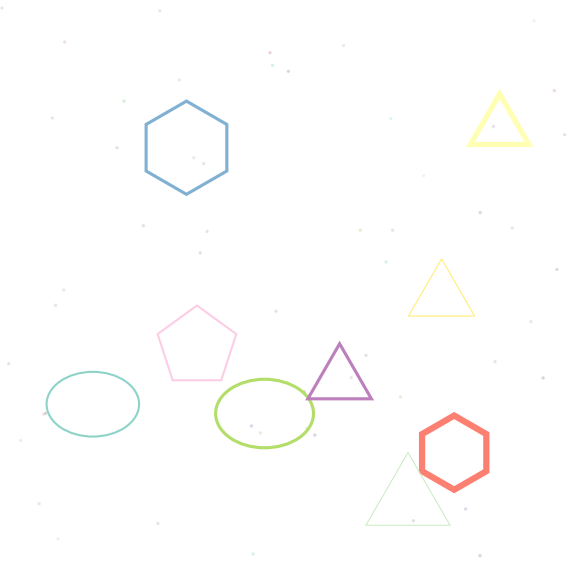[{"shape": "oval", "thickness": 1, "radius": 0.4, "center": [0.161, 0.299]}, {"shape": "triangle", "thickness": 2.5, "radius": 0.29, "center": [0.865, 0.778]}, {"shape": "hexagon", "thickness": 3, "radius": 0.32, "center": [0.787, 0.215]}, {"shape": "hexagon", "thickness": 1.5, "radius": 0.4, "center": [0.323, 0.743]}, {"shape": "oval", "thickness": 1.5, "radius": 0.42, "center": [0.458, 0.283]}, {"shape": "pentagon", "thickness": 1, "radius": 0.36, "center": [0.341, 0.399]}, {"shape": "triangle", "thickness": 1.5, "radius": 0.32, "center": [0.588, 0.34]}, {"shape": "triangle", "thickness": 0.5, "radius": 0.42, "center": [0.706, 0.132]}, {"shape": "triangle", "thickness": 0.5, "radius": 0.33, "center": [0.765, 0.485]}]